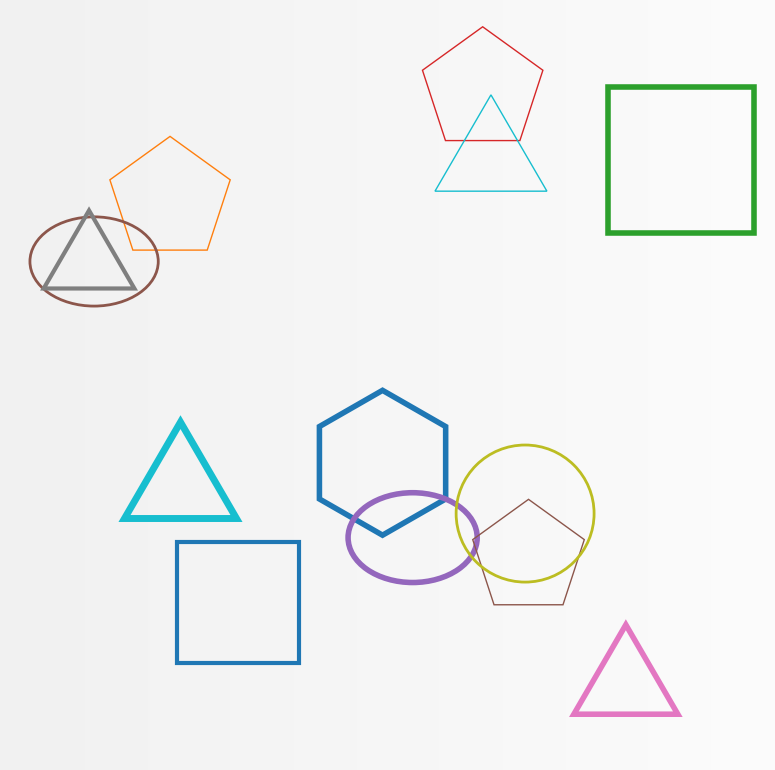[{"shape": "square", "thickness": 1.5, "radius": 0.39, "center": [0.307, 0.218]}, {"shape": "hexagon", "thickness": 2, "radius": 0.47, "center": [0.494, 0.399]}, {"shape": "pentagon", "thickness": 0.5, "radius": 0.41, "center": [0.219, 0.741]}, {"shape": "square", "thickness": 2, "radius": 0.47, "center": [0.879, 0.792]}, {"shape": "pentagon", "thickness": 0.5, "radius": 0.41, "center": [0.623, 0.884]}, {"shape": "oval", "thickness": 2, "radius": 0.42, "center": [0.532, 0.302]}, {"shape": "oval", "thickness": 1, "radius": 0.41, "center": [0.121, 0.66]}, {"shape": "pentagon", "thickness": 0.5, "radius": 0.38, "center": [0.682, 0.276]}, {"shape": "triangle", "thickness": 2, "radius": 0.39, "center": [0.808, 0.111]}, {"shape": "triangle", "thickness": 1.5, "radius": 0.34, "center": [0.115, 0.659]}, {"shape": "circle", "thickness": 1, "radius": 0.45, "center": [0.678, 0.333]}, {"shape": "triangle", "thickness": 2.5, "radius": 0.42, "center": [0.233, 0.368]}, {"shape": "triangle", "thickness": 0.5, "radius": 0.42, "center": [0.633, 0.793]}]